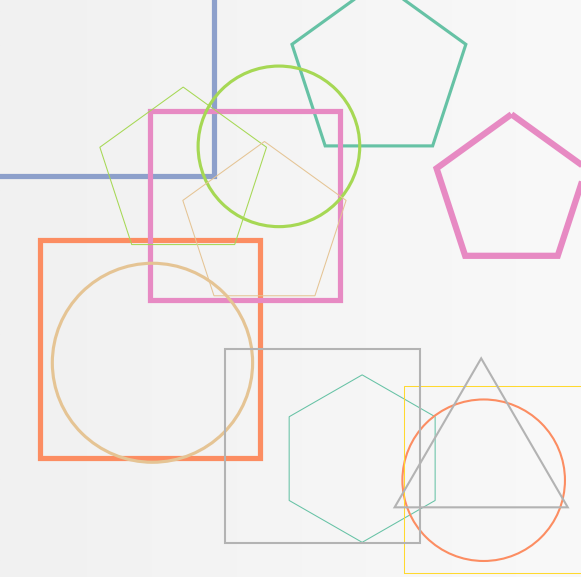[{"shape": "pentagon", "thickness": 1.5, "radius": 0.79, "center": [0.652, 0.874]}, {"shape": "hexagon", "thickness": 0.5, "radius": 0.72, "center": [0.623, 0.205]}, {"shape": "square", "thickness": 2.5, "radius": 0.95, "center": [0.258, 0.395]}, {"shape": "circle", "thickness": 1, "radius": 0.7, "center": [0.832, 0.168]}, {"shape": "square", "thickness": 2.5, "radius": 0.99, "center": [0.168, 0.894]}, {"shape": "square", "thickness": 2.5, "radius": 0.82, "center": [0.422, 0.643]}, {"shape": "pentagon", "thickness": 3, "radius": 0.68, "center": [0.88, 0.666]}, {"shape": "circle", "thickness": 1.5, "radius": 0.7, "center": [0.48, 0.746]}, {"shape": "pentagon", "thickness": 0.5, "radius": 0.75, "center": [0.315, 0.698]}, {"shape": "square", "thickness": 0.5, "radius": 0.81, "center": [0.857, 0.169]}, {"shape": "pentagon", "thickness": 0.5, "radius": 0.74, "center": [0.455, 0.606]}, {"shape": "circle", "thickness": 1.5, "radius": 0.86, "center": [0.262, 0.371]}, {"shape": "triangle", "thickness": 1, "radius": 0.86, "center": [0.828, 0.207]}, {"shape": "square", "thickness": 1, "radius": 0.84, "center": [0.555, 0.226]}]